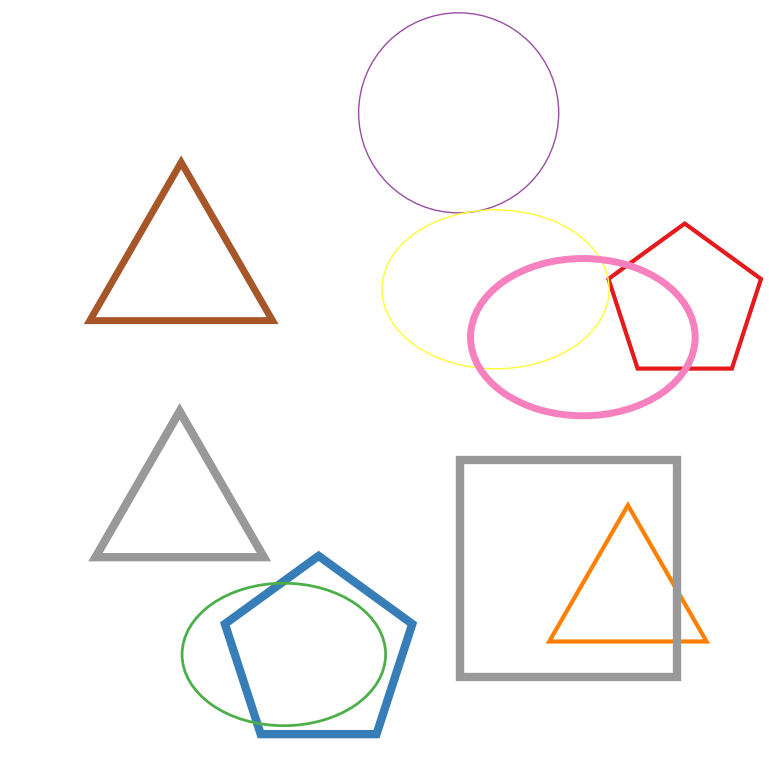[{"shape": "pentagon", "thickness": 1.5, "radius": 0.52, "center": [0.889, 0.606]}, {"shape": "pentagon", "thickness": 3, "radius": 0.64, "center": [0.414, 0.15]}, {"shape": "oval", "thickness": 1, "radius": 0.66, "center": [0.369, 0.15]}, {"shape": "circle", "thickness": 0.5, "radius": 0.65, "center": [0.596, 0.853]}, {"shape": "triangle", "thickness": 1.5, "radius": 0.59, "center": [0.815, 0.226]}, {"shape": "oval", "thickness": 0.5, "radius": 0.74, "center": [0.644, 0.624]}, {"shape": "triangle", "thickness": 2.5, "radius": 0.69, "center": [0.235, 0.652]}, {"shape": "oval", "thickness": 2.5, "radius": 0.73, "center": [0.757, 0.562]}, {"shape": "triangle", "thickness": 3, "radius": 0.63, "center": [0.233, 0.34]}, {"shape": "square", "thickness": 3, "radius": 0.7, "center": [0.739, 0.262]}]